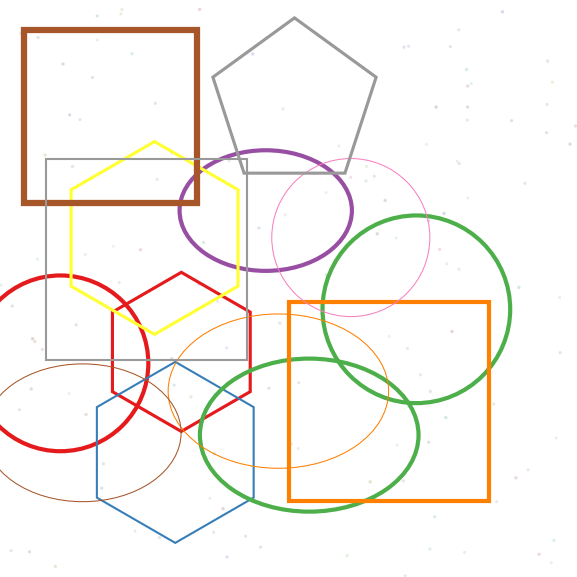[{"shape": "hexagon", "thickness": 1.5, "radius": 0.69, "center": [0.314, 0.39]}, {"shape": "circle", "thickness": 2, "radius": 0.76, "center": [0.105, 0.37]}, {"shape": "hexagon", "thickness": 1, "radius": 0.78, "center": [0.303, 0.216]}, {"shape": "circle", "thickness": 2, "radius": 0.81, "center": [0.721, 0.464]}, {"shape": "oval", "thickness": 2, "radius": 0.95, "center": [0.535, 0.246]}, {"shape": "oval", "thickness": 2, "radius": 0.75, "center": [0.46, 0.635]}, {"shape": "oval", "thickness": 0.5, "radius": 0.95, "center": [0.482, 0.322]}, {"shape": "square", "thickness": 2, "radius": 0.86, "center": [0.673, 0.304]}, {"shape": "hexagon", "thickness": 1.5, "radius": 0.83, "center": [0.268, 0.587]}, {"shape": "oval", "thickness": 0.5, "radius": 0.85, "center": [0.143, 0.25]}, {"shape": "square", "thickness": 3, "radius": 0.75, "center": [0.191, 0.798]}, {"shape": "circle", "thickness": 0.5, "radius": 0.68, "center": [0.607, 0.588]}, {"shape": "square", "thickness": 1, "radius": 0.87, "center": [0.253, 0.55]}, {"shape": "pentagon", "thickness": 1.5, "radius": 0.74, "center": [0.51, 0.82]}]